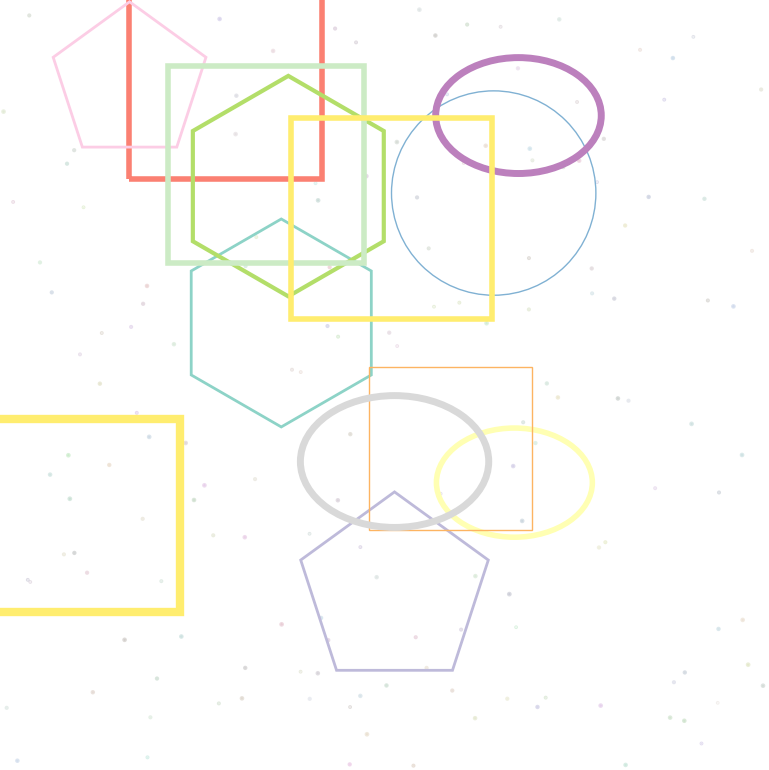[{"shape": "hexagon", "thickness": 1, "radius": 0.68, "center": [0.365, 0.581]}, {"shape": "oval", "thickness": 2, "radius": 0.51, "center": [0.668, 0.373]}, {"shape": "pentagon", "thickness": 1, "radius": 0.64, "center": [0.512, 0.233]}, {"shape": "square", "thickness": 2, "radius": 0.62, "center": [0.293, 0.893]}, {"shape": "circle", "thickness": 0.5, "radius": 0.66, "center": [0.641, 0.749]}, {"shape": "square", "thickness": 0.5, "radius": 0.53, "center": [0.585, 0.417]}, {"shape": "hexagon", "thickness": 1.5, "radius": 0.72, "center": [0.374, 0.758]}, {"shape": "pentagon", "thickness": 1, "radius": 0.52, "center": [0.168, 0.893]}, {"shape": "oval", "thickness": 2.5, "radius": 0.61, "center": [0.512, 0.401]}, {"shape": "oval", "thickness": 2.5, "radius": 0.54, "center": [0.673, 0.85]}, {"shape": "square", "thickness": 2, "radius": 0.64, "center": [0.345, 0.787]}, {"shape": "square", "thickness": 2, "radius": 0.65, "center": [0.508, 0.716]}, {"shape": "square", "thickness": 3, "radius": 0.63, "center": [0.108, 0.331]}]